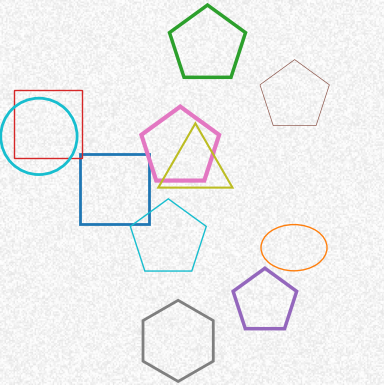[{"shape": "square", "thickness": 2, "radius": 0.45, "center": [0.297, 0.509]}, {"shape": "oval", "thickness": 1, "radius": 0.43, "center": [0.764, 0.357]}, {"shape": "pentagon", "thickness": 2.5, "radius": 0.52, "center": [0.539, 0.883]}, {"shape": "square", "thickness": 1, "radius": 0.44, "center": [0.124, 0.678]}, {"shape": "pentagon", "thickness": 2.5, "radius": 0.43, "center": [0.688, 0.216]}, {"shape": "pentagon", "thickness": 0.5, "radius": 0.47, "center": [0.765, 0.75]}, {"shape": "pentagon", "thickness": 3, "radius": 0.53, "center": [0.468, 0.617]}, {"shape": "hexagon", "thickness": 2, "radius": 0.53, "center": [0.463, 0.115]}, {"shape": "triangle", "thickness": 1.5, "radius": 0.56, "center": [0.507, 0.568]}, {"shape": "circle", "thickness": 2, "radius": 0.5, "center": [0.101, 0.646]}, {"shape": "pentagon", "thickness": 1, "radius": 0.52, "center": [0.437, 0.38]}]